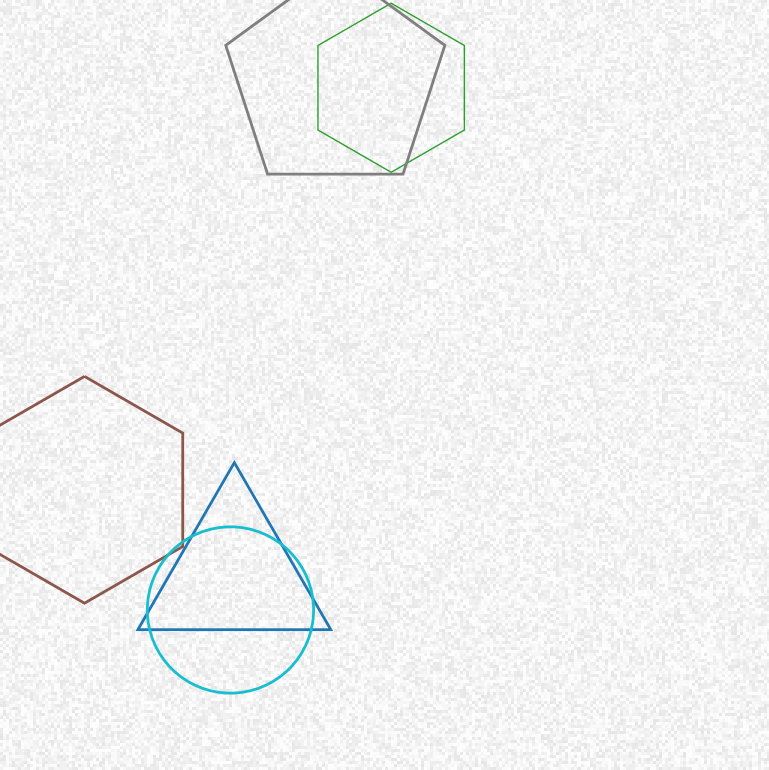[{"shape": "triangle", "thickness": 1, "radius": 0.72, "center": [0.304, 0.255]}, {"shape": "hexagon", "thickness": 0.5, "radius": 0.55, "center": [0.508, 0.886]}, {"shape": "hexagon", "thickness": 1, "radius": 0.74, "center": [0.11, 0.364]}, {"shape": "pentagon", "thickness": 1, "radius": 0.75, "center": [0.435, 0.895]}, {"shape": "circle", "thickness": 1, "radius": 0.54, "center": [0.299, 0.208]}]